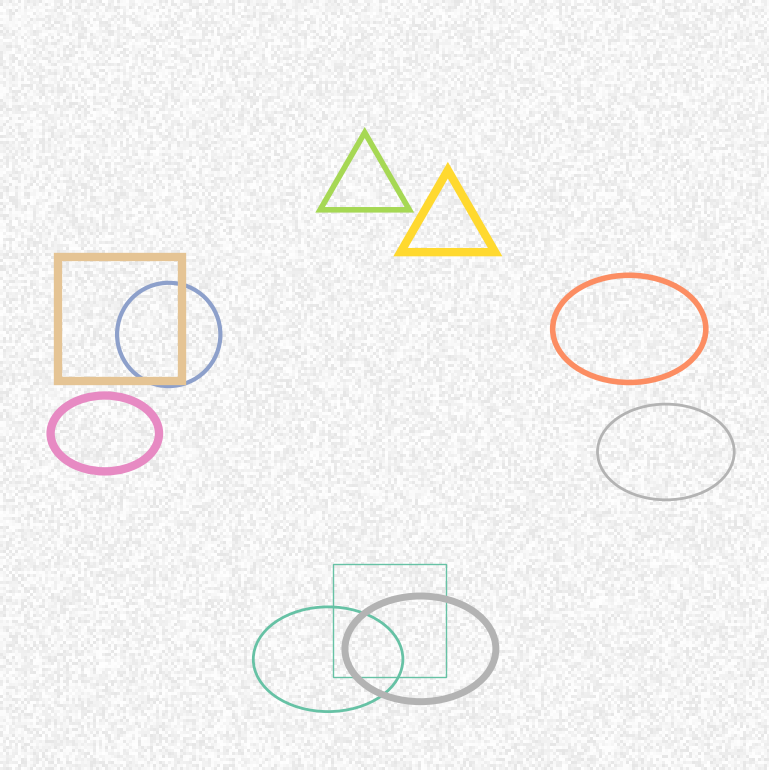[{"shape": "oval", "thickness": 1, "radius": 0.49, "center": [0.426, 0.144]}, {"shape": "square", "thickness": 0.5, "radius": 0.37, "center": [0.506, 0.194]}, {"shape": "oval", "thickness": 2, "radius": 0.5, "center": [0.817, 0.573]}, {"shape": "circle", "thickness": 1.5, "radius": 0.34, "center": [0.219, 0.566]}, {"shape": "oval", "thickness": 3, "radius": 0.35, "center": [0.136, 0.437]}, {"shape": "triangle", "thickness": 2, "radius": 0.33, "center": [0.474, 0.761]}, {"shape": "triangle", "thickness": 3, "radius": 0.35, "center": [0.582, 0.708]}, {"shape": "square", "thickness": 3, "radius": 0.4, "center": [0.156, 0.585]}, {"shape": "oval", "thickness": 1, "radius": 0.44, "center": [0.865, 0.413]}, {"shape": "oval", "thickness": 2.5, "radius": 0.49, "center": [0.546, 0.157]}]